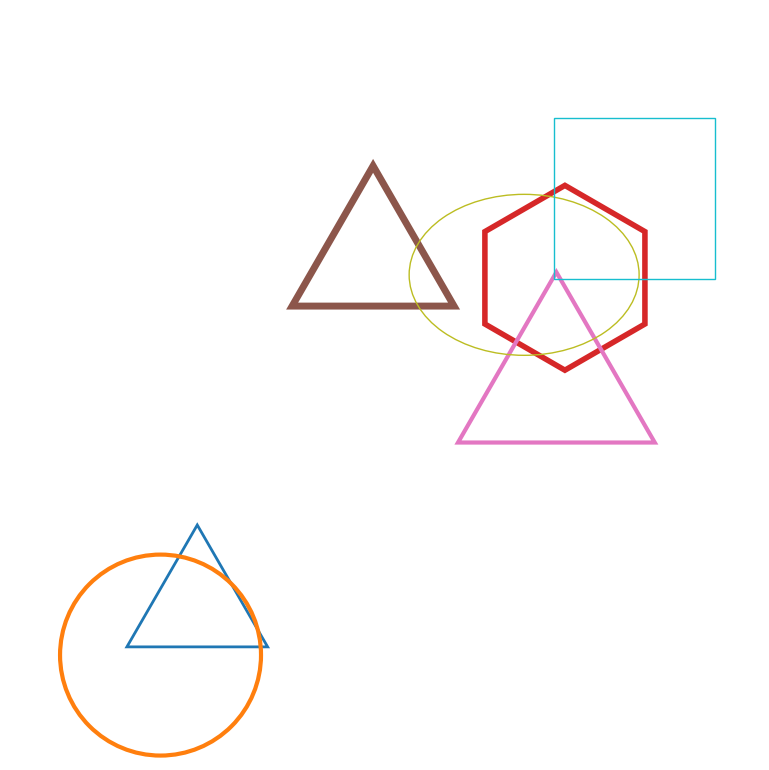[{"shape": "triangle", "thickness": 1, "radius": 0.53, "center": [0.256, 0.213]}, {"shape": "circle", "thickness": 1.5, "radius": 0.65, "center": [0.208, 0.149]}, {"shape": "hexagon", "thickness": 2, "radius": 0.6, "center": [0.734, 0.639]}, {"shape": "triangle", "thickness": 2.5, "radius": 0.61, "center": [0.485, 0.663]}, {"shape": "triangle", "thickness": 1.5, "radius": 0.74, "center": [0.723, 0.499]}, {"shape": "oval", "thickness": 0.5, "radius": 0.75, "center": [0.681, 0.643]}, {"shape": "square", "thickness": 0.5, "radius": 0.52, "center": [0.823, 0.742]}]